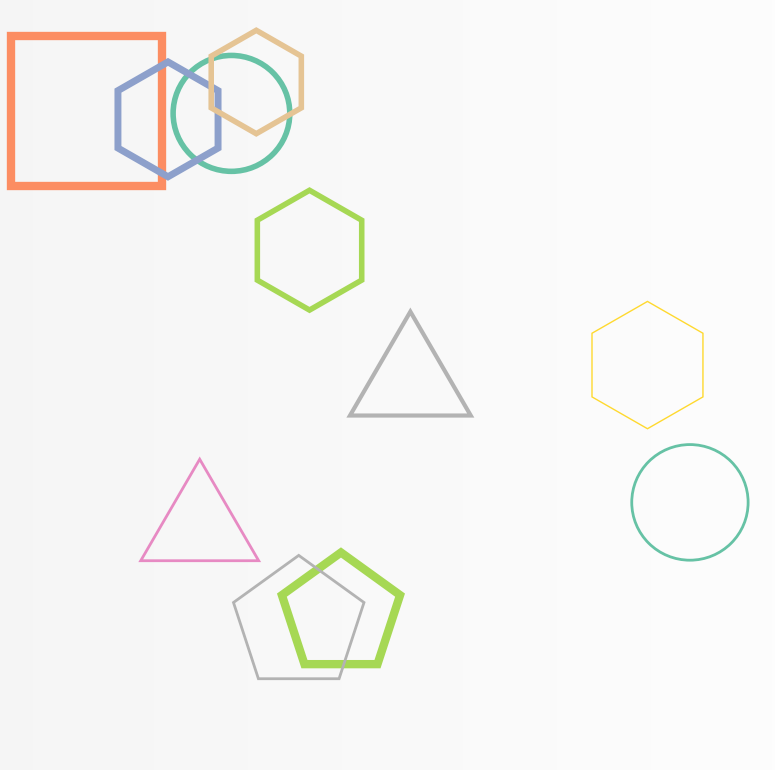[{"shape": "circle", "thickness": 2, "radius": 0.38, "center": [0.299, 0.853]}, {"shape": "circle", "thickness": 1, "radius": 0.38, "center": [0.89, 0.348]}, {"shape": "square", "thickness": 3, "radius": 0.49, "center": [0.111, 0.856]}, {"shape": "hexagon", "thickness": 2.5, "radius": 0.37, "center": [0.217, 0.845]}, {"shape": "triangle", "thickness": 1, "radius": 0.44, "center": [0.258, 0.316]}, {"shape": "hexagon", "thickness": 2, "radius": 0.39, "center": [0.399, 0.675]}, {"shape": "pentagon", "thickness": 3, "radius": 0.4, "center": [0.44, 0.202]}, {"shape": "hexagon", "thickness": 0.5, "radius": 0.41, "center": [0.835, 0.526]}, {"shape": "hexagon", "thickness": 2, "radius": 0.34, "center": [0.331, 0.894]}, {"shape": "pentagon", "thickness": 1, "radius": 0.44, "center": [0.385, 0.19]}, {"shape": "triangle", "thickness": 1.5, "radius": 0.45, "center": [0.53, 0.505]}]